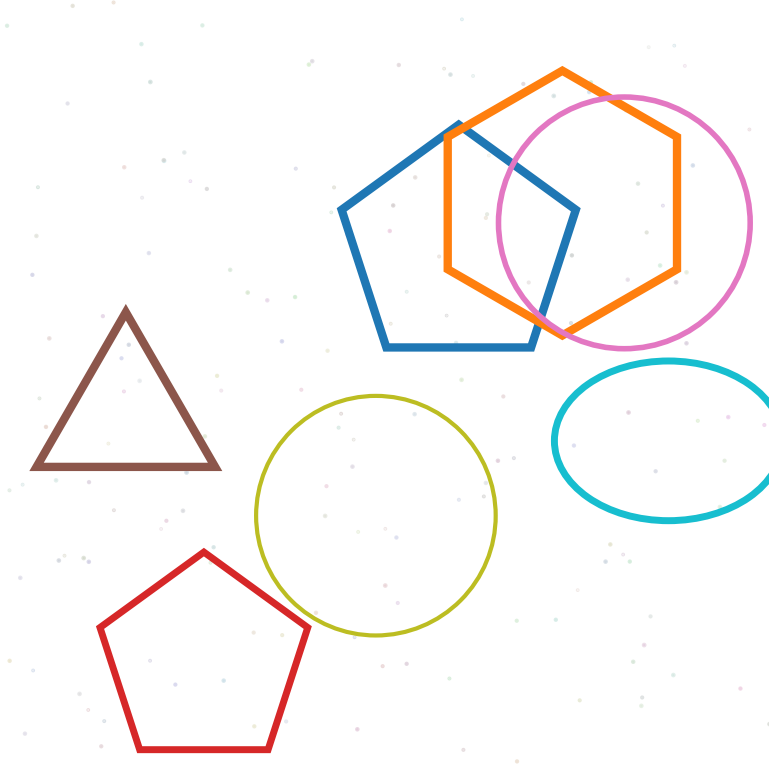[{"shape": "pentagon", "thickness": 3, "radius": 0.8, "center": [0.596, 0.678]}, {"shape": "hexagon", "thickness": 3, "radius": 0.86, "center": [0.73, 0.736]}, {"shape": "pentagon", "thickness": 2.5, "radius": 0.71, "center": [0.265, 0.141]}, {"shape": "triangle", "thickness": 3, "radius": 0.67, "center": [0.163, 0.461]}, {"shape": "circle", "thickness": 2, "radius": 0.82, "center": [0.811, 0.711]}, {"shape": "circle", "thickness": 1.5, "radius": 0.78, "center": [0.488, 0.33]}, {"shape": "oval", "thickness": 2.5, "radius": 0.74, "center": [0.868, 0.427]}]